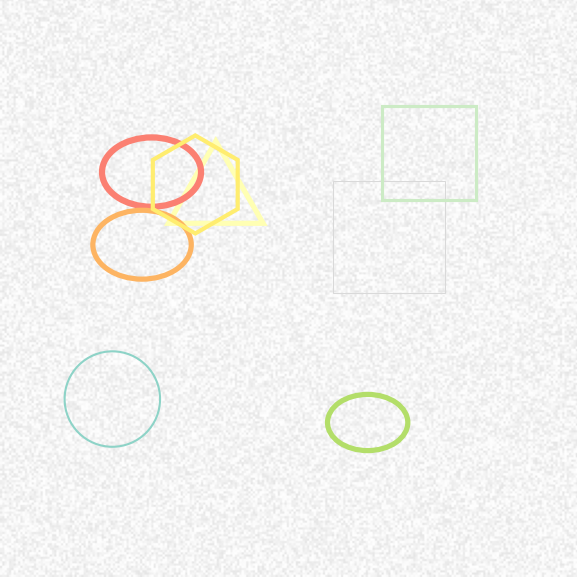[{"shape": "circle", "thickness": 1, "radius": 0.41, "center": [0.195, 0.308]}, {"shape": "triangle", "thickness": 2.5, "radius": 0.47, "center": [0.374, 0.66]}, {"shape": "oval", "thickness": 3, "radius": 0.43, "center": [0.262, 0.701]}, {"shape": "oval", "thickness": 2.5, "radius": 0.43, "center": [0.246, 0.575]}, {"shape": "oval", "thickness": 2.5, "radius": 0.35, "center": [0.637, 0.268]}, {"shape": "square", "thickness": 0.5, "radius": 0.49, "center": [0.674, 0.589]}, {"shape": "square", "thickness": 1.5, "radius": 0.41, "center": [0.742, 0.734]}, {"shape": "hexagon", "thickness": 2, "radius": 0.42, "center": [0.338, 0.68]}]